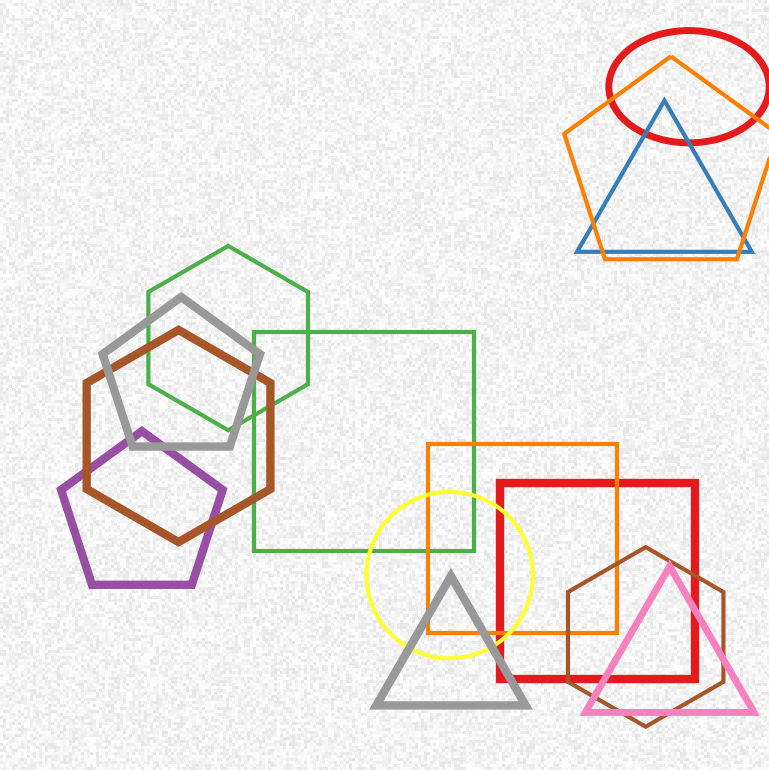[{"shape": "oval", "thickness": 2.5, "radius": 0.52, "center": [0.895, 0.887]}, {"shape": "square", "thickness": 3, "radius": 0.63, "center": [0.776, 0.246]}, {"shape": "triangle", "thickness": 1.5, "radius": 0.66, "center": [0.863, 0.738]}, {"shape": "square", "thickness": 1.5, "radius": 0.71, "center": [0.473, 0.426]}, {"shape": "hexagon", "thickness": 1.5, "radius": 0.6, "center": [0.296, 0.561]}, {"shape": "pentagon", "thickness": 3, "radius": 0.55, "center": [0.184, 0.33]}, {"shape": "square", "thickness": 1.5, "radius": 0.61, "center": [0.678, 0.301]}, {"shape": "pentagon", "thickness": 1.5, "radius": 0.73, "center": [0.871, 0.781]}, {"shape": "circle", "thickness": 1.5, "radius": 0.54, "center": [0.584, 0.253]}, {"shape": "hexagon", "thickness": 3, "radius": 0.69, "center": [0.232, 0.434]}, {"shape": "hexagon", "thickness": 1.5, "radius": 0.58, "center": [0.839, 0.173]}, {"shape": "triangle", "thickness": 2.5, "radius": 0.63, "center": [0.87, 0.138]}, {"shape": "triangle", "thickness": 3, "radius": 0.56, "center": [0.586, 0.14]}, {"shape": "pentagon", "thickness": 3, "radius": 0.54, "center": [0.235, 0.507]}]